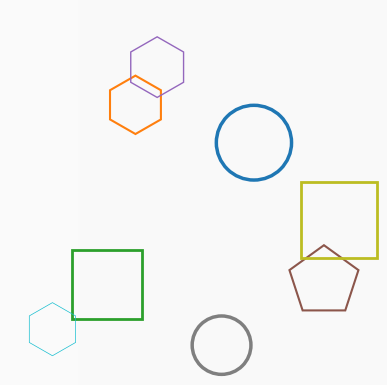[{"shape": "circle", "thickness": 2.5, "radius": 0.49, "center": [0.655, 0.629]}, {"shape": "hexagon", "thickness": 1.5, "radius": 0.38, "center": [0.35, 0.728]}, {"shape": "square", "thickness": 2, "radius": 0.45, "center": [0.276, 0.261]}, {"shape": "hexagon", "thickness": 1, "radius": 0.39, "center": [0.406, 0.826]}, {"shape": "pentagon", "thickness": 1.5, "radius": 0.47, "center": [0.836, 0.269]}, {"shape": "circle", "thickness": 2.5, "radius": 0.38, "center": [0.572, 0.103]}, {"shape": "square", "thickness": 2, "radius": 0.5, "center": [0.875, 0.429]}, {"shape": "hexagon", "thickness": 0.5, "radius": 0.34, "center": [0.135, 0.145]}]